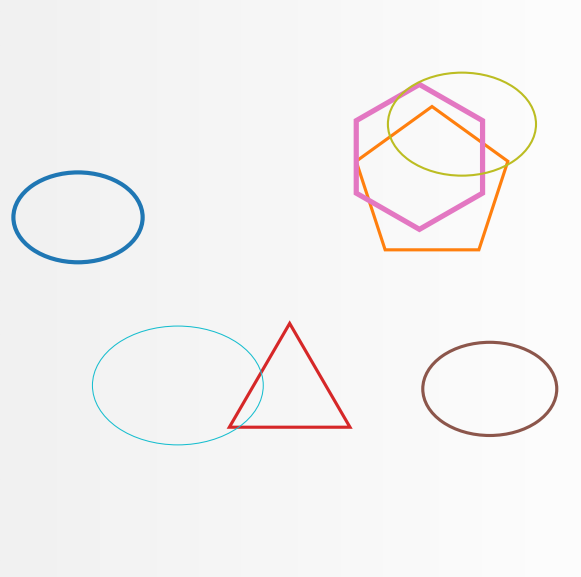[{"shape": "oval", "thickness": 2, "radius": 0.56, "center": [0.134, 0.623]}, {"shape": "pentagon", "thickness": 1.5, "radius": 0.69, "center": [0.743, 0.678]}, {"shape": "triangle", "thickness": 1.5, "radius": 0.6, "center": [0.498, 0.319]}, {"shape": "oval", "thickness": 1.5, "radius": 0.58, "center": [0.843, 0.326]}, {"shape": "hexagon", "thickness": 2.5, "radius": 0.63, "center": [0.722, 0.727]}, {"shape": "oval", "thickness": 1, "radius": 0.64, "center": [0.795, 0.784]}, {"shape": "oval", "thickness": 0.5, "radius": 0.73, "center": [0.306, 0.332]}]